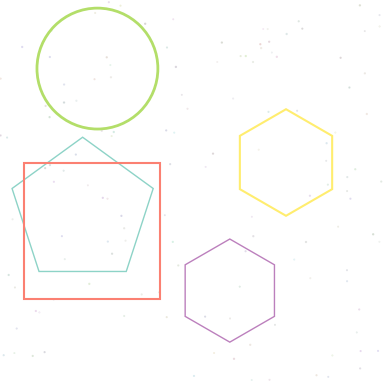[{"shape": "pentagon", "thickness": 1, "radius": 0.96, "center": [0.215, 0.451]}, {"shape": "square", "thickness": 1.5, "radius": 0.88, "center": [0.238, 0.4]}, {"shape": "circle", "thickness": 2, "radius": 0.79, "center": [0.253, 0.822]}, {"shape": "hexagon", "thickness": 1, "radius": 0.67, "center": [0.597, 0.245]}, {"shape": "hexagon", "thickness": 1.5, "radius": 0.69, "center": [0.743, 0.578]}]